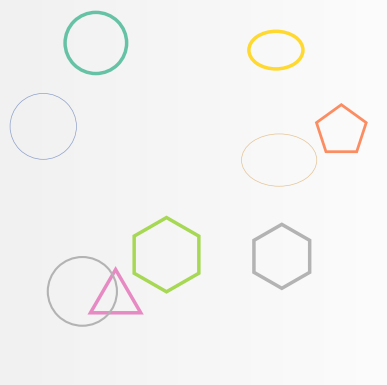[{"shape": "circle", "thickness": 2.5, "radius": 0.4, "center": [0.247, 0.888]}, {"shape": "pentagon", "thickness": 2, "radius": 0.34, "center": [0.881, 0.661]}, {"shape": "circle", "thickness": 0.5, "radius": 0.43, "center": [0.112, 0.672]}, {"shape": "triangle", "thickness": 2.5, "radius": 0.37, "center": [0.298, 0.225]}, {"shape": "hexagon", "thickness": 2.5, "radius": 0.48, "center": [0.43, 0.339]}, {"shape": "oval", "thickness": 2.5, "radius": 0.35, "center": [0.712, 0.87]}, {"shape": "oval", "thickness": 0.5, "radius": 0.49, "center": [0.72, 0.584]}, {"shape": "hexagon", "thickness": 2.5, "radius": 0.42, "center": [0.727, 0.334]}, {"shape": "circle", "thickness": 1.5, "radius": 0.45, "center": [0.213, 0.243]}]